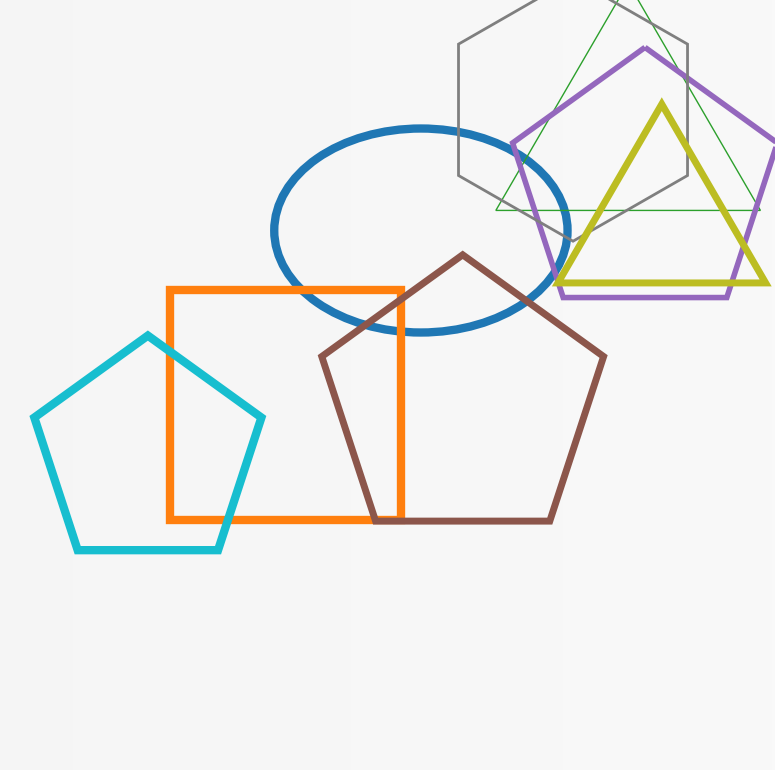[{"shape": "oval", "thickness": 3, "radius": 0.95, "center": [0.543, 0.701]}, {"shape": "square", "thickness": 3, "radius": 0.75, "center": [0.369, 0.474]}, {"shape": "triangle", "thickness": 0.5, "radius": 0.99, "center": [0.81, 0.825]}, {"shape": "pentagon", "thickness": 2, "radius": 0.9, "center": [0.832, 0.759]}, {"shape": "pentagon", "thickness": 2.5, "radius": 0.96, "center": [0.597, 0.478]}, {"shape": "hexagon", "thickness": 1, "radius": 0.85, "center": [0.739, 0.857]}, {"shape": "triangle", "thickness": 2.5, "radius": 0.77, "center": [0.854, 0.71]}, {"shape": "pentagon", "thickness": 3, "radius": 0.77, "center": [0.191, 0.41]}]